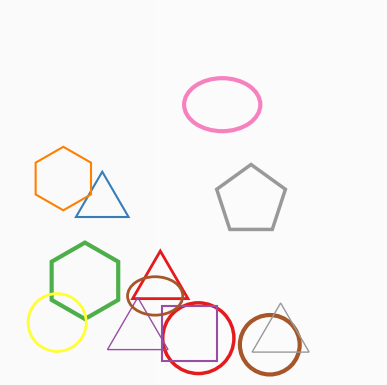[{"shape": "triangle", "thickness": 2, "radius": 0.41, "center": [0.414, 0.266]}, {"shape": "circle", "thickness": 2.5, "radius": 0.46, "center": [0.512, 0.122]}, {"shape": "triangle", "thickness": 1.5, "radius": 0.39, "center": [0.264, 0.476]}, {"shape": "hexagon", "thickness": 3, "radius": 0.5, "center": [0.219, 0.271]}, {"shape": "square", "thickness": 1.5, "radius": 0.36, "center": [0.488, 0.134]}, {"shape": "triangle", "thickness": 1, "radius": 0.45, "center": [0.356, 0.137]}, {"shape": "hexagon", "thickness": 1.5, "radius": 0.41, "center": [0.163, 0.536]}, {"shape": "circle", "thickness": 2, "radius": 0.38, "center": [0.148, 0.162]}, {"shape": "circle", "thickness": 3, "radius": 0.39, "center": [0.696, 0.105]}, {"shape": "oval", "thickness": 2, "radius": 0.36, "center": [0.4, 0.231]}, {"shape": "oval", "thickness": 3, "radius": 0.49, "center": [0.573, 0.728]}, {"shape": "pentagon", "thickness": 2.5, "radius": 0.47, "center": [0.648, 0.479]}, {"shape": "triangle", "thickness": 1, "radius": 0.43, "center": [0.724, 0.128]}]